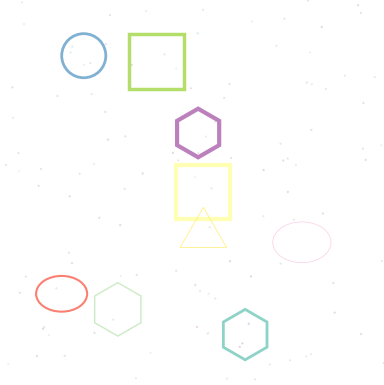[{"shape": "hexagon", "thickness": 2, "radius": 0.33, "center": [0.637, 0.131]}, {"shape": "square", "thickness": 3, "radius": 0.35, "center": [0.527, 0.501]}, {"shape": "oval", "thickness": 1.5, "radius": 0.33, "center": [0.16, 0.237]}, {"shape": "circle", "thickness": 2, "radius": 0.29, "center": [0.218, 0.855]}, {"shape": "square", "thickness": 2.5, "radius": 0.36, "center": [0.407, 0.841]}, {"shape": "oval", "thickness": 0.5, "radius": 0.38, "center": [0.784, 0.371]}, {"shape": "hexagon", "thickness": 3, "radius": 0.32, "center": [0.515, 0.655]}, {"shape": "hexagon", "thickness": 1, "radius": 0.35, "center": [0.306, 0.196]}, {"shape": "triangle", "thickness": 0.5, "radius": 0.35, "center": [0.528, 0.392]}]